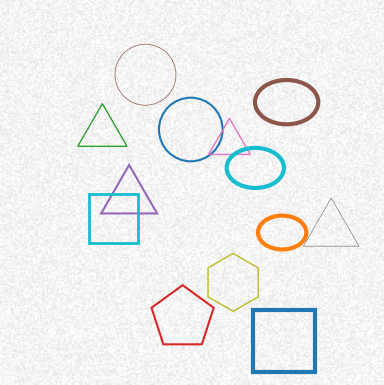[{"shape": "circle", "thickness": 1.5, "radius": 0.41, "center": [0.496, 0.664]}, {"shape": "square", "thickness": 3, "radius": 0.4, "center": [0.737, 0.113]}, {"shape": "oval", "thickness": 3, "radius": 0.31, "center": [0.733, 0.396]}, {"shape": "triangle", "thickness": 1, "radius": 0.37, "center": [0.266, 0.657]}, {"shape": "pentagon", "thickness": 1.5, "radius": 0.42, "center": [0.474, 0.174]}, {"shape": "triangle", "thickness": 1.5, "radius": 0.42, "center": [0.335, 0.488]}, {"shape": "oval", "thickness": 3, "radius": 0.41, "center": [0.745, 0.735]}, {"shape": "circle", "thickness": 0.5, "radius": 0.4, "center": [0.378, 0.806]}, {"shape": "triangle", "thickness": 1, "radius": 0.31, "center": [0.596, 0.63]}, {"shape": "triangle", "thickness": 0.5, "radius": 0.42, "center": [0.86, 0.402]}, {"shape": "hexagon", "thickness": 1, "radius": 0.38, "center": [0.606, 0.267]}, {"shape": "square", "thickness": 2, "radius": 0.32, "center": [0.295, 0.432]}, {"shape": "oval", "thickness": 3, "radius": 0.37, "center": [0.663, 0.564]}]